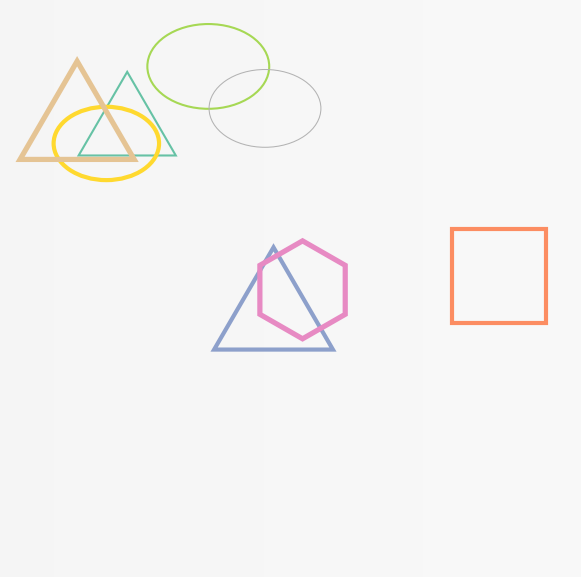[{"shape": "triangle", "thickness": 1, "radius": 0.48, "center": [0.219, 0.778]}, {"shape": "square", "thickness": 2, "radius": 0.41, "center": [0.859, 0.522]}, {"shape": "triangle", "thickness": 2, "radius": 0.59, "center": [0.471, 0.453]}, {"shape": "hexagon", "thickness": 2.5, "radius": 0.42, "center": [0.521, 0.497]}, {"shape": "oval", "thickness": 1, "radius": 0.52, "center": [0.358, 0.884]}, {"shape": "oval", "thickness": 2, "radius": 0.45, "center": [0.183, 0.751]}, {"shape": "triangle", "thickness": 2.5, "radius": 0.57, "center": [0.133, 0.78]}, {"shape": "oval", "thickness": 0.5, "radius": 0.48, "center": [0.456, 0.811]}]